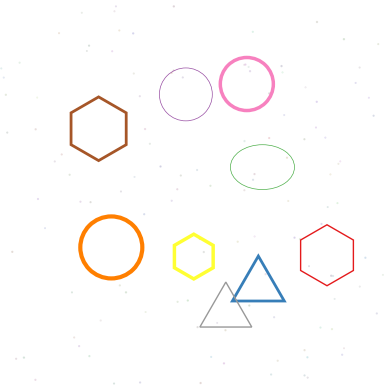[{"shape": "hexagon", "thickness": 1, "radius": 0.4, "center": [0.849, 0.337]}, {"shape": "triangle", "thickness": 2, "radius": 0.39, "center": [0.671, 0.257]}, {"shape": "oval", "thickness": 0.5, "radius": 0.42, "center": [0.682, 0.566]}, {"shape": "circle", "thickness": 0.5, "radius": 0.34, "center": [0.483, 0.755]}, {"shape": "circle", "thickness": 3, "radius": 0.4, "center": [0.289, 0.357]}, {"shape": "hexagon", "thickness": 2.5, "radius": 0.29, "center": [0.503, 0.334]}, {"shape": "hexagon", "thickness": 2, "radius": 0.41, "center": [0.256, 0.666]}, {"shape": "circle", "thickness": 2.5, "radius": 0.34, "center": [0.641, 0.782]}, {"shape": "triangle", "thickness": 1, "radius": 0.39, "center": [0.587, 0.189]}]